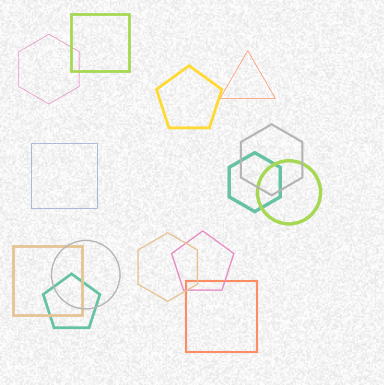[{"shape": "hexagon", "thickness": 2.5, "radius": 0.38, "center": [0.662, 0.527]}, {"shape": "pentagon", "thickness": 2, "radius": 0.39, "center": [0.186, 0.211]}, {"shape": "square", "thickness": 1.5, "radius": 0.46, "center": [0.576, 0.179]}, {"shape": "triangle", "thickness": 0.5, "radius": 0.42, "center": [0.643, 0.785]}, {"shape": "square", "thickness": 0.5, "radius": 0.43, "center": [0.166, 0.545]}, {"shape": "pentagon", "thickness": 1, "radius": 0.42, "center": [0.527, 0.315]}, {"shape": "hexagon", "thickness": 0.5, "radius": 0.45, "center": [0.127, 0.82]}, {"shape": "square", "thickness": 2, "radius": 0.37, "center": [0.26, 0.889]}, {"shape": "circle", "thickness": 2.5, "radius": 0.41, "center": [0.751, 0.5]}, {"shape": "pentagon", "thickness": 2, "radius": 0.45, "center": [0.491, 0.74]}, {"shape": "hexagon", "thickness": 1, "radius": 0.45, "center": [0.436, 0.306]}, {"shape": "square", "thickness": 2, "radius": 0.44, "center": [0.123, 0.271]}, {"shape": "hexagon", "thickness": 1.5, "radius": 0.46, "center": [0.705, 0.585]}, {"shape": "circle", "thickness": 1, "radius": 0.44, "center": [0.223, 0.287]}]